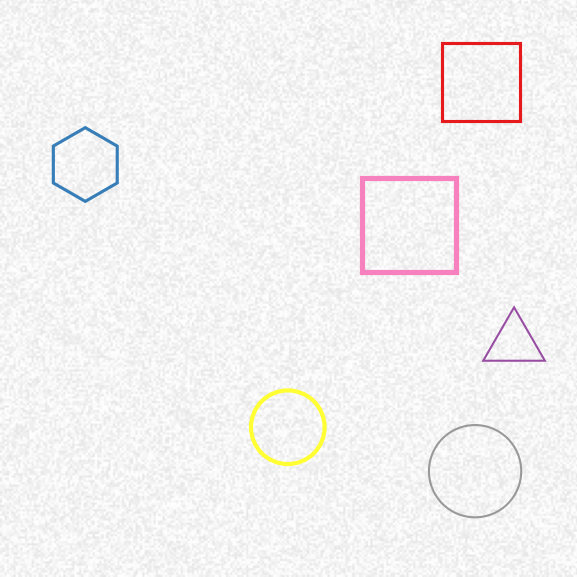[{"shape": "square", "thickness": 1.5, "radius": 0.34, "center": [0.834, 0.857]}, {"shape": "hexagon", "thickness": 1.5, "radius": 0.32, "center": [0.148, 0.714]}, {"shape": "triangle", "thickness": 1, "radius": 0.31, "center": [0.89, 0.405]}, {"shape": "circle", "thickness": 2, "radius": 0.32, "center": [0.498, 0.259]}, {"shape": "square", "thickness": 2.5, "radius": 0.4, "center": [0.708, 0.61]}, {"shape": "circle", "thickness": 1, "radius": 0.4, "center": [0.823, 0.183]}]